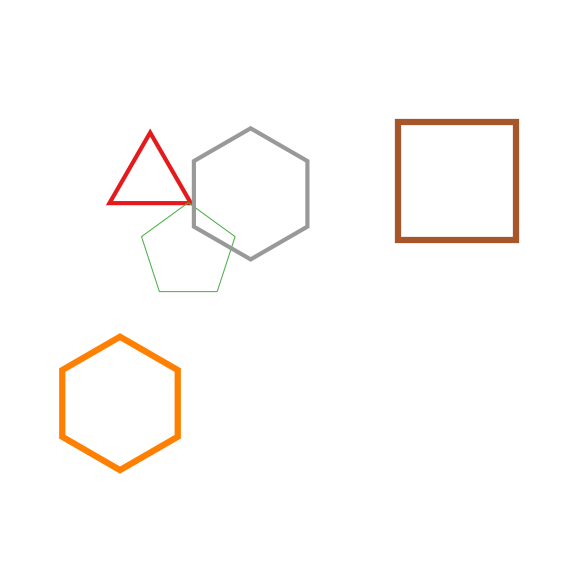[{"shape": "triangle", "thickness": 2, "radius": 0.41, "center": [0.26, 0.688]}, {"shape": "pentagon", "thickness": 0.5, "radius": 0.43, "center": [0.326, 0.563]}, {"shape": "hexagon", "thickness": 3, "radius": 0.58, "center": [0.208, 0.301]}, {"shape": "square", "thickness": 3, "radius": 0.51, "center": [0.791, 0.686]}, {"shape": "hexagon", "thickness": 2, "radius": 0.57, "center": [0.434, 0.663]}]